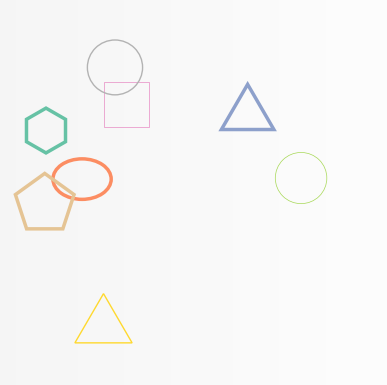[{"shape": "hexagon", "thickness": 2.5, "radius": 0.29, "center": [0.119, 0.661]}, {"shape": "oval", "thickness": 2.5, "radius": 0.38, "center": [0.212, 0.535]}, {"shape": "triangle", "thickness": 2.5, "radius": 0.39, "center": [0.639, 0.703]}, {"shape": "square", "thickness": 0.5, "radius": 0.29, "center": [0.327, 0.728]}, {"shape": "circle", "thickness": 0.5, "radius": 0.33, "center": [0.777, 0.538]}, {"shape": "triangle", "thickness": 1, "radius": 0.43, "center": [0.267, 0.152]}, {"shape": "pentagon", "thickness": 2.5, "radius": 0.4, "center": [0.115, 0.47]}, {"shape": "circle", "thickness": 1, "radius": 0.36, "center": [0.297, 0.825]}]